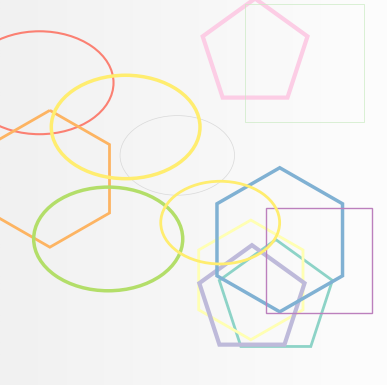[{"shape": "pentagon", "thickness": 2, "radius": 0.77, "center": [0.712, 0.224]}, {"shape": "hexagon", "thickness": 2, "radius": 0.78, "center": [0.647, 0.273]}, {"shape": "pentagon", "thickness": 3, "radius": 0.71, "center": [0.65, 0.22]}, {"shape": "oval", "thickness": 1.5, "radius": 0.95, "center": [0.102, 0.785]}, {"shape": "hexagon", "thickness": 2.5, "radius": 0.94, "center": [0.722, 0.377]}, {"shape": "hexagon", "thickness": 2, "radius": 0.89, "center": [0.129, 0.536]}, {"shape": "oval", "thickness": 2.5, "radius": 0.96, "center": [0.279, 0.379]}, {"shape": "pentagon", "thickness": 3, "radius": 0.71, "center": [0.658, 0.862]}, {"shape": "oval", "thickness": 0.5, "radius": 0.74, "center": [0.458, 0.596]}, {"shape": "square", "thickness": 1, "radius": 0.68, "center": [0.824, 0.323]}, {"shape": "square", "thickness": 0.5, "radius": 0.77, "center": [0.785, 0.837]}, {"shape": "oval", "thickness": 2.5, "radius": 0.96, "center": [0.324, 0.67]}, {"shape": "oval", "thickness": 2, "radius": 0.77, "center": [0.568, 0.422]}]